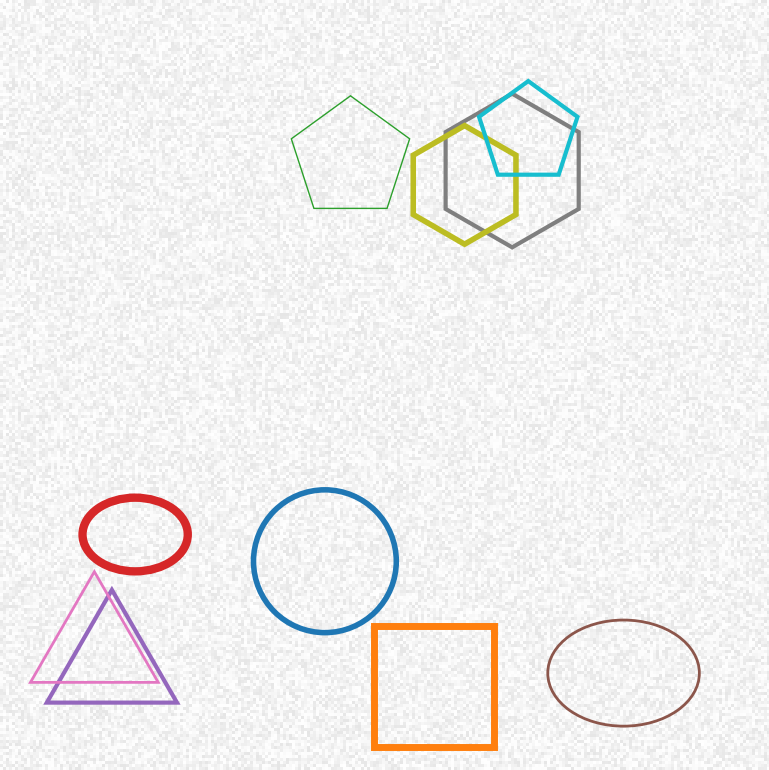[{"shape": "circle", "thickness": 2, "radius": 0.46, "center": [0.422, 0.271]}, {"shape": "square", "thickness": 2.5, "radius": 0.39, "center": [0.564, 0.108]}, {"shape": "pentagon", "thickness": 0.5, "radius": 0.4, "center": [0.455, 0.795]}, {"shape": "oval", "thickness": 3, "radius": 0.34, "center": [0.176, 0.306]}, {"shape": "triangle", "thickness": 1.5, "radius": 0.49, "center": [0.145, 0.136]}, {"shape": "oval", "thickness": 1, "radius": 0.49, "center": [0.81, 0.126]}, {"shape": "triangle", "thickness": 1, "radius": 0.48, "center": [0.123, 0.162]}, {"shape": "hexagon", "thickness": 1.5, "radius": 0.5, "center": [0.665, 0.779]}, {"shape": "hexagon", "thickness": 2, "radius": 0.39, "center": [0.603, 0.76]}, {"shape": "pentagon", "thickness": 1.5, "radius": 0.34, "center": [0.686, 0.827]}]